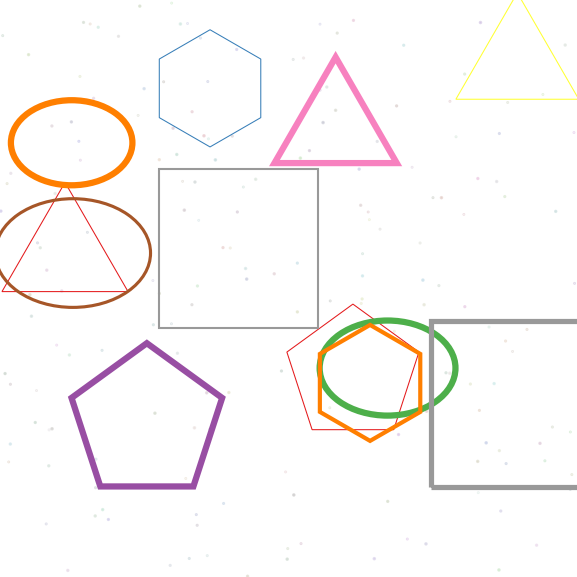[{"shape": "triangle", "thickness": 0.5, "radius": 0.63, "center": [0.113, 0.557]}, {"shape": "pentagon", "thickness": 0.5, "radius": 0.6, "center": [0.611, 0.352]}, {"shape": "hexagon", "thickness": 0.5, "radius": 0.51, "center": [0.364, 0.846]}, {"shape": "oval", "thickness": 3, "radius": 0.59, "center": [0.671, 0.362]}, {"shape": "pentagon", "thickness": 3, "radius": 0.69, "center": [0.254, 0.268]}, {"shape": "hexagon", "thickness": 2, "radius": 0.5, "center": [0.641, 0.336]}, {"shape": "oval", "thickness": 3, "radius": 0.53, "center": [0.124, 0.752]}, {"shape": "triangle", "thickness": 0.5, "radius": 0.61, "center": [0.896, 0.889]}, {"shape": "oval", "thickness": 1.5, "radius": 0.67, "center": [0.126, 0.561]}, {"shape": "triangle", "thickness": 3, "radius": 0.61, "center": [0.581, 0.778]}, {"shape": "square", "thickness": 2.5, "radius": 0.72, "center": [0.89, 0.3]}, {"shape": "square", "thickness": 1, "radius": 0.69, "center": [0.412, 0.569]}]